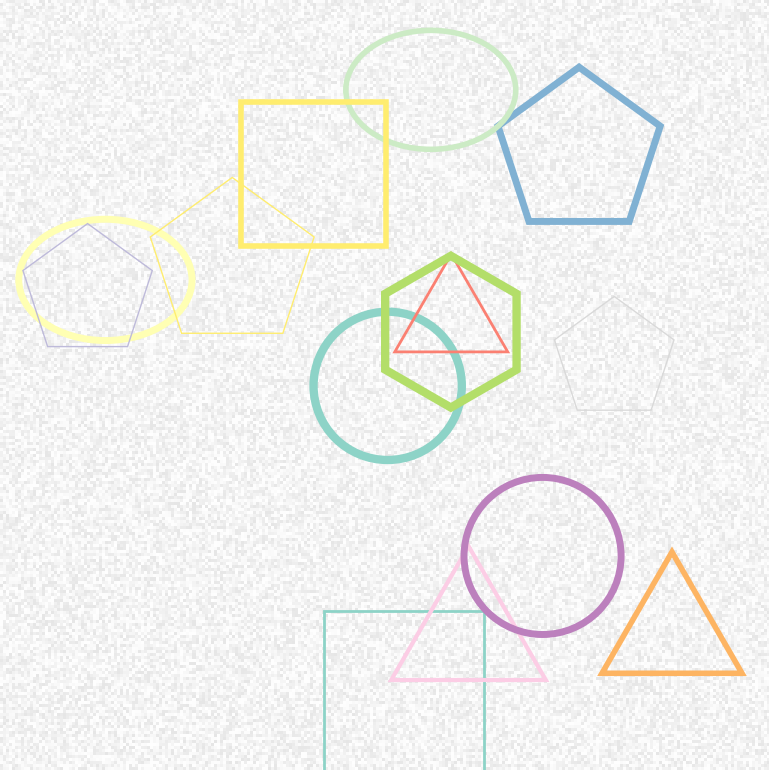[{"shape": "square", "thickness": 1, "radius": 0.52, "center": [0.525, 0.102]}, {"shape": "circle", "thickness": 3, "radius": 0.48, "center": [0.503, 0.499]}, {"shape": "oval", "thickness": 2.5, "radius": 0.56, "center": [0.137, 0.636]}, {"shape": "pentagon", "thickness": 0.5, "radius": 0.44, "center": [0.114, 0.621]}, {"shape": "triangle", "thickness": 1, "radius": 0.42, "center": [0.586, 0.585]}, {"shape": "pentagon", "thickness": 2.5, "radius": 0.55, "center": [0.752, 0.802]}, {"shape": "triangle", "thickness": 2, "radius": 0.52, "center": [0.873, 0.178]}, {"shape": "hexagon", "thickness": 3, "radius": 0.49, "center": [0.586, 0.569]}, {"shape": "triangle", "thickness": 1.5, "radius": 0.58, "center": [0.608, 0.175]}, {"shape": "pentagon", "thickness": 0.5, "radius": 0.41, "center": [0.798, 0.533]}, {"shape": "circle", "thickness": 2.5, "radius": 0.51, "center": [0.705, 0.278]}, {"shape": "oval", "thickness": 2, "radius": 0.55, "center": [0.559, 0.883]}, {"shape": "pentagon", "thickness": 0.5, "radius": 0.56, "center": [0.302, 0.658]}, {"shape": "square", "thickness": 2, "radius": 0.47, "center": [0.407, 0.774]}]